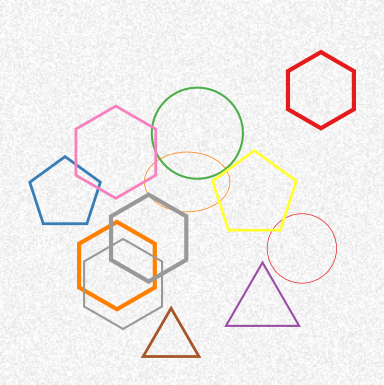[{"shape": "hexagon", "thickness": 3, "radius": 0.49, "center": [0.834, 0.766]}, {"shape": "circle", "thickness": 0.5, "radius": 0.45, "center": [0.784, 0.355]}, {"shape": "pentagon", "thickness": 2, "radius": 0.48, "center": [0.169, 0.497]}, {"shape": "circle", "thickness": 1.5, "radius": 0.59, "center": [0.513, 0.654]}, {"shape": "triangle", "thickness": 1.5, "radius": 0.55, "center": [0.682, 0.208]}, {"shape": "hexagon", "thickness": 3, "radius": 0.57, "center": [0.304, 0.31]}, {"shape": "oval", "thickness": 0.5, "radius": 0.55, "center": [0.486, 0.527]}, {"shape": "pentagon", "thickness": 2, "radius": 0.57, "center": [0.661, 0.495]}, {"shape": "triangle", "thickness": 2, "radius": 0.42, "center": [0.444, 0.116]}, {"shape": "hexagon", "thickness": 2, "radius": 0.6, "center": [0.301, 0.605]}, {"shape": "hexagon", "thickness": 3, "radius": 0.56, "center": [0.386, 0.382]}, {"shape": "hexagon", "thickness": 1.5, "radius": 0.58, "center": [0.32, 0.262]}]